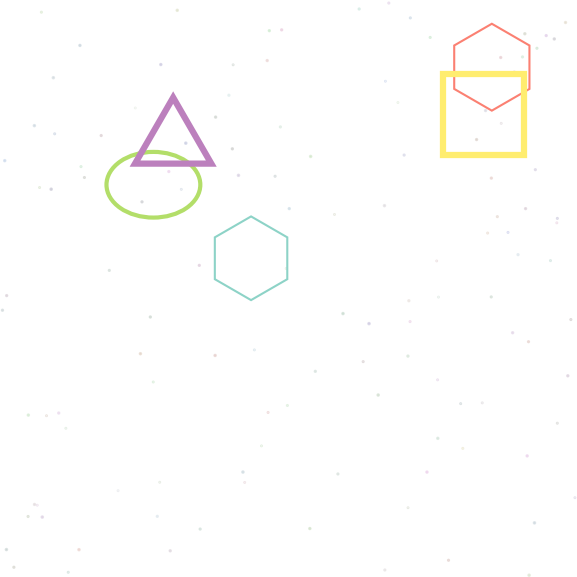[{"shape": "hexagon", "thickness": 1, "radius": 0.36, "center": [0.435, 0.552]}, {"shape": "hexagon", "thickness": 1, "radius": 0.38, "center": [0.852, 0.883]}, {"shape": "oval", "thickness": 2, "radius": 0.41, "center": [0.266, 0.679]}, {"shape": "triangle", "thickness": 3, "radius": 0.38, "center": [0.3, 0.754]}, {"shape": "square", "thickness": 3, "radius": 0.35, "center": [0.837, 0.801]}]